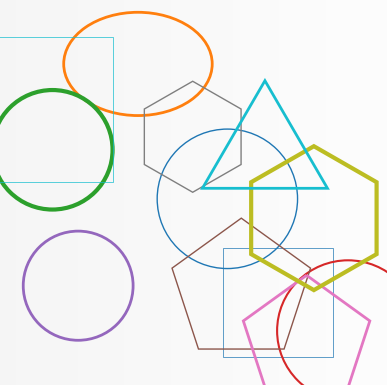[{"shape": "circle", "thickness": 1, "radius": 0.91, "center": [0.587, 0.484]}, {"shape": "square", "thickness": 0.5, "radius": 0.71, "center": [0.718, 0.215]}, {"shape": "oval", "thickness": 2, "radius": 0.96, "center": [0.356, 0.834]}, {"shape": "circle", "thickness": 3, "radius": 0.78, "center": [0.135, 0.611]}, {"shape": "circle", "thickness": 1.5, "radius": 0.92, "center": [0.898, 0.141]}, {"shape": "circle", "thickness": 2, "radius": 0.71, "center": [0.202, 0.258]}, {"shape": "pentagon", "thickness": 1, "radius": 0.94, "center": [0.623, 0.245]}, {"shape": "pentagon", "thickness": 2, "radius": 0.86, "center": [0.791, 0.113]}, {"shape": "hexagon", "thickness": 1, "radius": 0.72, "center": [0.497, 0.645]}, {"shape": "hexagon", "thickness": 3, "radius": 0.93, "center": [0.81, 0.433]}, {"shape": "square", "thickness": 0.5, "radius": 0.94, "center": [0.105, 0.716]}, {"shape": "triangle", "thickness": 2, "radius": 0.93, "center": [0.684, 0.604]}]